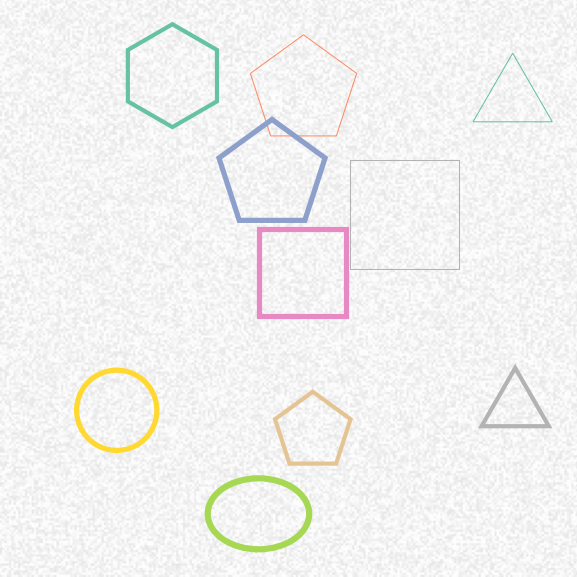[{"shape": "hexagon", "thickness": 2, "radius": 0.45, "center": [0.299, 0.868]}, {"shape": "triangle", "thickness": 0.5, "radius": 0.4, "center": [0.888, 0.828]}, {"shape": "pentagon", "thickness": 0.5, "radius": 0.48, "center": [0.526, 0.842]}, {"shape": "pentagon", "thickness": 2.5, "radius": 0.48, "center": [0.471, 0.696]}, {"shape": "square", "thickness": 2.5, "radius": 0.38, "center": [0.523, 0.527]}, {"shape": "oval", "thickness": 3, "radius": 0.44, "center": [0.448, 0.109]}, {"shape": "circle", "thickness": 2.5, "radius": 0.35, "center": [0.202, 0.289]}, {"shape": "pentagon", "thickness": 2, "radius": 0.34, "center": [0.542, 0.252]}, {"shape": "square", "thickness": 0.5, "radius": 0.47, "center": [0.7, 0.628]}, {"shape": "triangle", "thickness": 2, "radius": 0.34, "center": [0.892, 0.295]}]